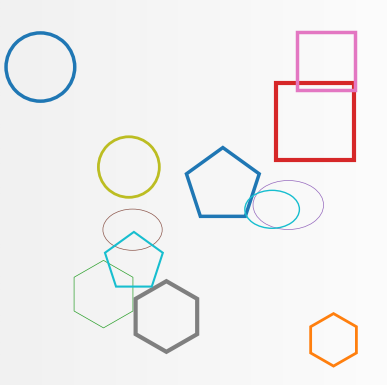[{"shape": "pentagon", "thickness": 2.5, "radius": 0.49, "center": [0.575, 0.518]}, {"shape": "circle", "thickness": 2.5, "radius": 0.44, "center": [0.104, 0.826]}, {"shape": "hexagon", "thickness": 2, "radius": 0.34, "center": [0.861, 0.117]}, {"shape": "hexagon", "thickness": 0.5, "radius": 0.44, "center": [0.267, 0.236]}, {"shape": "square", "thickness": 3, "radius": 0.5, "center": [0.813, 0.684]}, {"shape": "oval", "thickness": 0.5, "radius": 0.45, "center": [0.744, 0.468]}, {"shape": "oval", "thickness": 0.5, "radius": 0.38, "center": [0.342, 0.403]}, {"shape": "square", "thickness": 2.5, "radius": 0.37, "center": [0.841, 0.842]}, {"shape": "hexagon", "thickness": 3, "radius": 0.46, "center": [0.429, 0.178]}, {"shape": "circle", "thickness": 2, "radius": 0.39, "center": [0.333, 0.566]}, {"shape": "pentagon", "thickness": 1.5, "radius": 0.39, "center": [0.346, 0.319]}, {"shape": "oval", "thickness": 1, "radius": 0.35, "center": [0.702, 0.456]}]